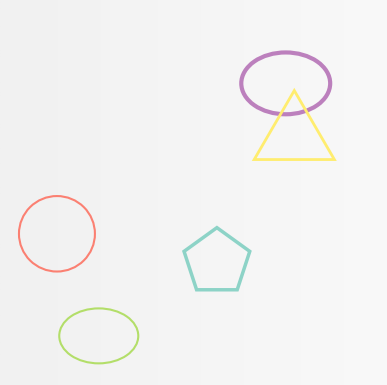[{"shape": "pentagon", "thickness": 2.5, "radius": 0.45, "center": [0.56, 0.319]}, {"shape": "circle", "thickness": 1.5, "radius": 0.49, "center": [0.147, 0.393]}, {"shape": "oval", "thickness": 1.5, "radius": 0.51, "center": [0.255, 0.128]}, {"shape": "oval", "thickness": 3, "radius": 0.57, "center": [0.737, 0.783]}, {"shape": "triangle", "thickness": 2, "radius": 0.6, "center": [0.759, 0.645]}]